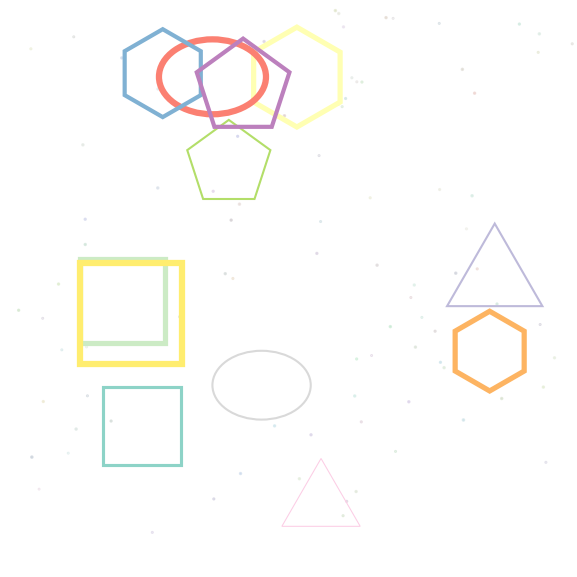[{"shape": "square", "thickness": 1.5, "radius": 0.34, "center": [0.247, 0.262]}, {"shape": "hexagon", "thickness": 2.5, "radius": 0.43, "center": [0.514, 0.866]}, {"shape": "triangle", "thickness": 1, "radius": 0.48, "center": [0.857, 0.517]}, {"shape": "oval", "thickness": 3, "radius": 0.46, "center": [0.368, 0.866]}, {"shape": "hexagon", "thickness": 2, "radius": 0.38, "center": [0.282, 0.872]}, {"shape": "hexagon", "thickness": 2.5, "radius": 0.35, "center": [0.848, 0.391]}, {"shape": "pentagon", "thickness": 1, "radius": 0.38, "center": [0.396, 0.716]}, {"shape": "triangle", "thickness": 0.5, "radius": 0.39, "center": [0.556, 0.127]}, {"shape": "oval", "thickness": 1, "radius": 0.43, "center": [0.453, 0.332]}, {"shape": "pentagon", "thickness": 2, "radius": 0.42, "center": [0.421, 0.848]}, {"shape": "square", "thickness": 2.5, "radius": 0.37, "center": [0.212, 0.478]}, {"shape": "square", "thickness": 3, "radius": 0.44, "center": [0.227, 0.456]}]